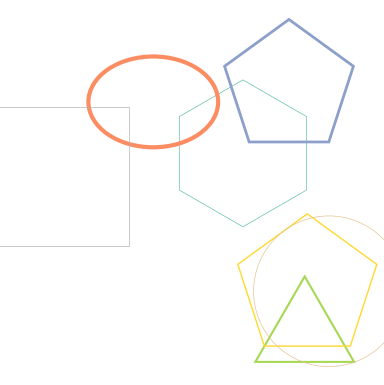[{"shape": "hexagon", "thickness": 0.5, "radius": 0.95, "center": [0.631, 0.602]}, {"shape": "oval", "thickness": 3, "radius": 0.84, "center": [0.398, 0.735]}, {"shape": "pentagon", "thickness": 2, "radius": 0.88, "center": [0.751, 0.774]}, {"shape": "triangle", "thickness": 1.5, "radius": 0.74, "center": [0.791, 0.134]}, {"shape": "pentagon", "thickness": 1, "radius": 0.95, "center": [0.798, 0.255]}, {"shape": "circle", "thickness": 0.5, "radius": 0.98, "center": [0.854, 0.243]}, {"shape": "square", "thickness": 0.5, "radius": 0.9, "center": [0.156, 0.541]}]